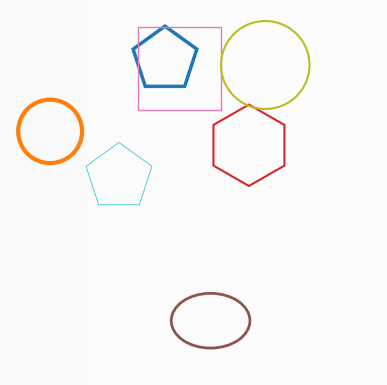[{"shape": "pentagon", "thickness": 2.5, "radius": 0.43, "center": [0.426, 0.846]}, {"shape": "circle", "thickness": 3, "radius": 0.41, "center": [0.129, 0.659]}, {"shape": "hexagon", "thickness": 1.5, "radius": 0.53, "center": [0.642, 0.623]}, {"shape": "oval", "thickness": 2, "radius": 0.51, "center": [0.543, 0.167]}, {"shape": "square", "thickness": 1, "radius": 0.53, "center": [0.462, 0.822]}, {"shape": "circle", "thickness": 1.5, "radius": 0.57, "center": [0.685, 0.831]}, {"shape": "pentagon", "thickness": 0.5, "radius": 0.45, "center": [0.307, 0.541]}]